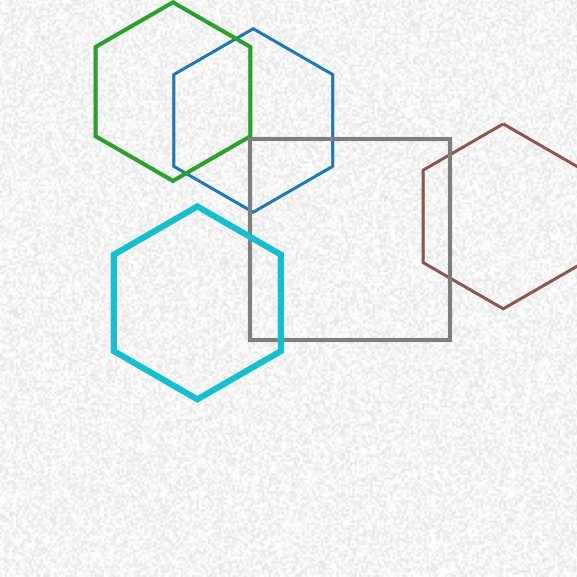[{"shape": "hexagon", "thickness": 1.5, "radius": 0.79, "center": [0.438, 0.791]}, {"shape": "hexagon", "thickness": 2, "radius": 0.77, "center": [0.3, 0.841]}, {"shape": "hexagon", "thickness": 1.5, "radius": 0.8, "center": [0.871, 0.624]}, {"shape": "square", "thickness": 2, "radius": 0.87, "center": [0.606, 0.584]}, {"shape": "hexagon", "thickness": 3, "radius": 0.84, "center": [0.342, 0.475]}]